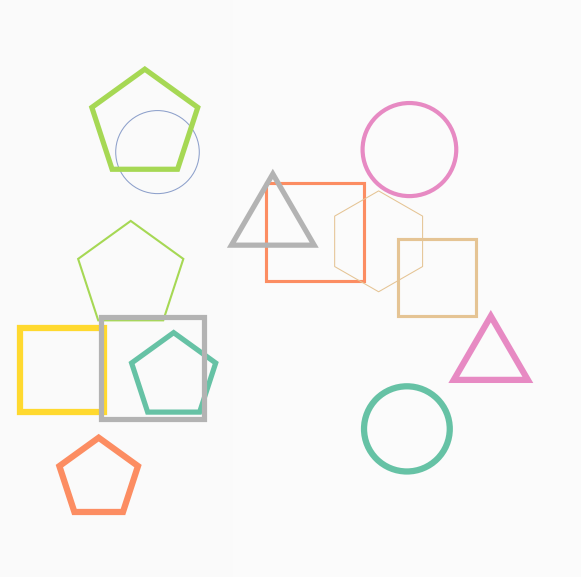[{"shape": "pentagon", "thickness": 2.5, "radius": 0.38, "center": [0.299, 0.347]}, {"shape": "circle", "thickness": 3, "radius": 0.37, "center": [0.7, 0.256]}, {"shape": "pentagon", "thickness": 3, "radius": 0.36, "center": [0.17, 0.17]}, {"shape": "square", "thickness": 1.5, "radius": 0.42, "center": [0.542, 0.598]}, {"shape": "circle", "thickness": 0.5, "radius": 0.36, "center": [0.271, 0.736]}, {"shape": "circle", "thickness": 2, "radius": 0.4, "center": [0.704, 0.74]}, {"shape": "triangle", "thickness": 3, "radius": 0.37, "center": [0.844, 0.378]}, {"shape": "pentagon", "thickness": 1, "radius": 0.48, "center": [0.225, 0.521]}, {"shape": "pentagon", "thickness": 2.5, "radius": 0.48, "center": [0.249, 0.784]}, {"shape": "square", "thickness": 3, "radius": 0.36, "center": [0.106, 0.359]}, {"shape": "square", "thickness": 1.5, "radius": 0.34, "center": [0.752, 0.519]}, {"shape": "hexagon", "thickness": 0.5, "radius": 0.44, "center": [0.651, 0.581]}, {"shape": "square", "thickness": 2.5, "radius": 0.44, "center": [0.263, 0.362]}, {"shape": "triangle", "thickness": 2.5, "radius": 0.41, "center": [0.469, 0.616]}]